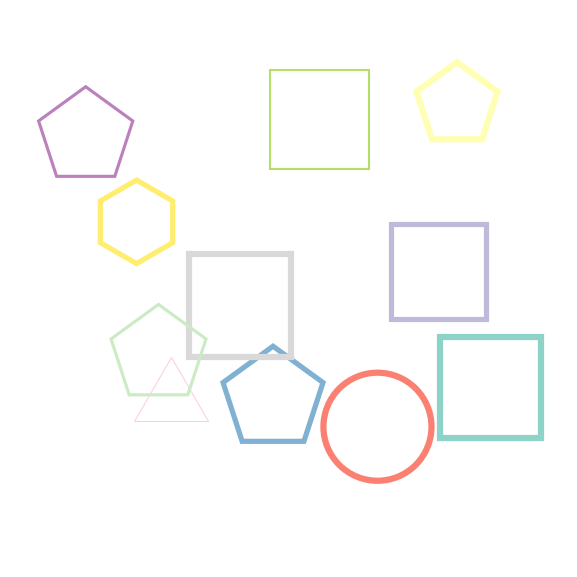[{"shape": "square", "thickness": 3, "radius": 0.44, "center": [0.85, 0.328]}, {"shape": "pentagon", "thickness": 3, "radius": 0.37, "center": [0.791, 0.818]}, {"shape": "square", "thickness": 2.5, "radius": 0.41, "center": [0.76, 0.529]}, {"shape": "circle", "thickness": 3, "radius": 0.47, "center": [0.654, 0.26]}, {"shape": "pentagon", "thickness": 2.5, "radius": 0.46, "center": [0.473, 0.309]}, {"shape": "square", "thickness": 1, "radius": 0.43, "center": [0.553, 0.792]}, {"shape": "triangle", "thickness": 0.5, "radius": 0.37, "center": [0.297, 0.306]}, {"shape": "square", "thickness": 3, "radius": 0.44, "center": [0.416, 0.47]}, {"shape": "pentagon", "thickness": 1.5, "radius": 0.43, "center": [0.148, 0.763]}, {"shape": "pentagon", "thickness": 1.5, "radius": 0.43, "center": [0.274, 0.385]}, {"shape": "hexagon", "thickness": 2.5, "radius": 0.36, "center": [0.236, 0.615]}]